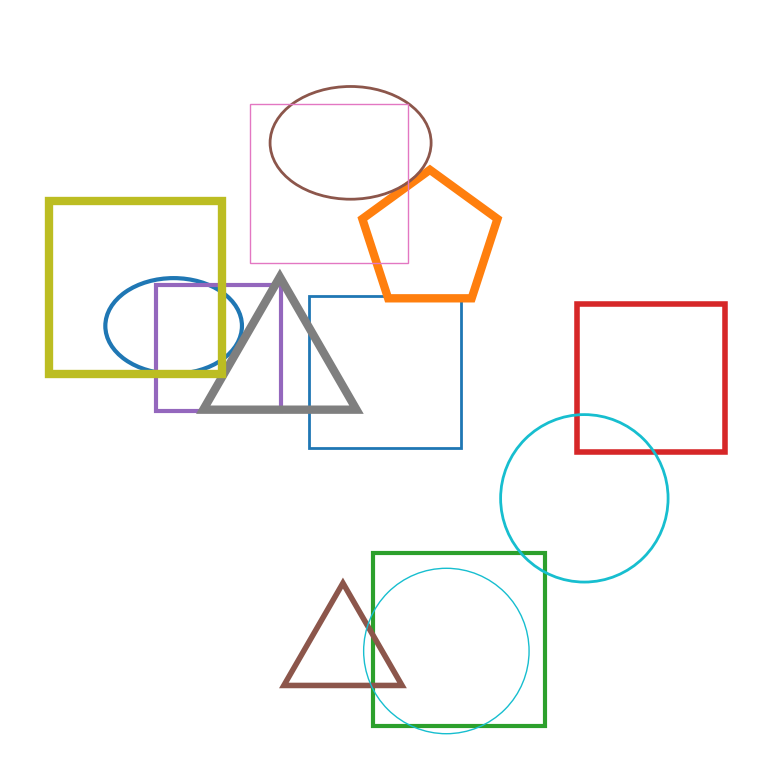[{"shape": "oval", "thickness": 1.5, "radius": 0.44, "center": [0.226, 0.577]}, {"shape": "square", "thickness": 1, "radius": 0.49, "center": [0.5, 0.517]}, {"shape": "pentagon", "thickness": 3, "radius": 0.46, "center": [0.558, 0.687]}, {"shape": "square", "thickness": 1.5, "radius": 0.56, "center": [0.596, 0.169]}, {"shape": "square", "thickness": 2, "radius": 0.48, "center": [0.846, 0.509]}, {"shape": "square", "thickness": 1.5, "radius": 0.41, "center": [0.284, 0.548]}, {"shape": "triangle", "thickness": 2, "radius": 0.44, "center": [0.445, 0.154]}, {"shape": "oval", "thickness": 1, "radius": 0.52, "center": [0.455, 0.814]}, {"shape": "square", "thickness": 0.5, "radius": 0.51, "center": [0.427, 0.762]}, {"shape": "triangle", "thickness": 3, "radius": 0.57, "center": [0.363, 0.525]}, {"shape": "square", "thickness": 3, "radius": 0.56, "center": [0.176, 0.627]}, {"shape": "circle", "thickness": 0.5, "radius": 0.54, "center": [0.58, 0.155]}, {"shape": "circle", "thickness": 1, "radius": 0.54, "center": [0.759, 0.353]}]